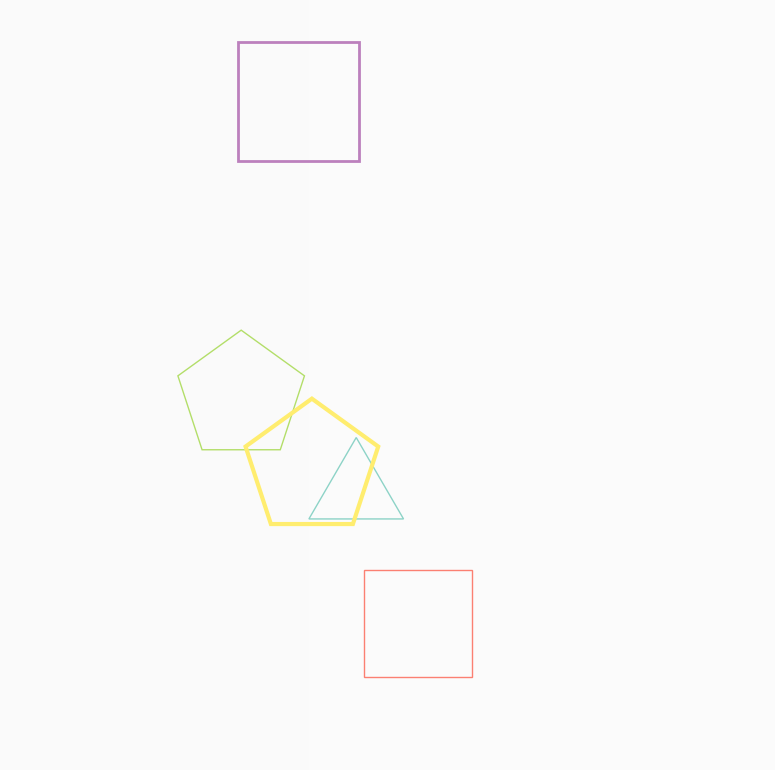[{"shape": "triangle", "thickness": 0.5, "radius": 0.35, "center": [0.46, 0.361]}, {"shape": "square", "thickness": 0.5, "radius": 0.35, "center": [0.54, 0.19]}, {"shape": "pentagon", "thickness": 0.5, "radius": 0.43, "center": [0.311, 0.485]}, {"shape": "square", "thickness": 1, "radius": 0.39, "center": [0.385, 0.868]}, {"shape": "pentagon", "thickness": 1.5, "radius": 0.45, "center": [0.402, 0.392]}]